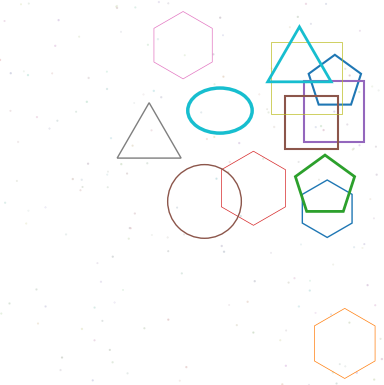[{"shape": "pentagon", "thickness": 1.5, "radius": 0.36, "center": [0.87, 0.786]}, {"shape": "hexagon", "thickness": 1, "radius": 0.37, "center": [0.85, 0.458]}, {"shape": "hexagon", "thickness": 0.5, "radius": 0.46, "center": [0.895, 0.108]}, {"shape": "pentagon", "thickness": 2, "radius": 0.4, "center": [0.844, 0.516]}, {"shape": "hexagon", "thickness": 0.5, "radius": 0.48, "center": [0.658, 0.511]}, {"shape": "square", "thickness": 1.5, "radius": 0.39, "center": [0.868, 0.71]}, {"shape": "square", "thickness": 1.5, "radius": 0.34, "center": [0.808, 0.681]}, {"shape": "circle", "thickness": 1, "radius": 0.48, "center": [0.531, 0.477]}, {"shape": "hexagon", "thickness": 0.5, "radius": 0.44, "center": [0.476, 0.883]}, {"shape": "triangle", "thickness": 1, "radius": 0.48, "center": [0.387, 0.637]}, {"shape": "square", "thickness": 0.5, "radius": 0.47, "center": [0.796, 0.797]}, {"shape": "triangle", "thickness": 2, "radius": 0.48, "center": [0.778, 0.835]}, {"shape": "oval", "thickness": 2.5, "radius": 0.42, "center": [0.571, 0.713]}]